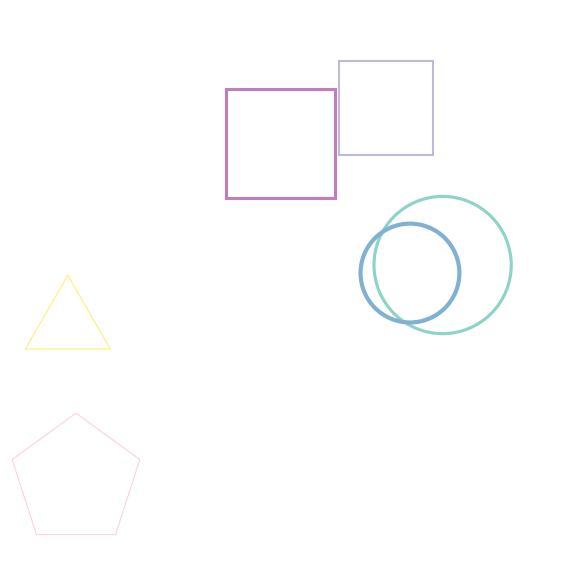[{"shape": "circle", "thickness": 1.5, "radius": 0.59, "center": [0.766, 0.54]}, {"shape": "square", "thickness": 1, "radius": 0.41, "center": [0.668, 0.812]}, {"shape": "circle", "thickness": 2, "radius": 0.43, "center": [0.71, 0.526]}, {"shape": "pentagon", "thickness": 0.5, "radius": 0.58, "center": [0.132, 0.167]}, {"shape": "square", "thickness": 1.5, "radius": 0.47, "center": [0.486, 0.75]}, {"shape": "triangle", "thickness": 0.5, "radius": 0.43, "center": [0.117, 0.437]}]